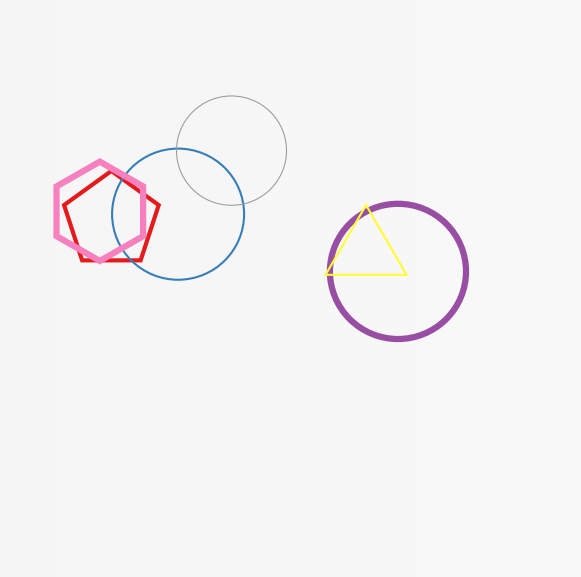[{"shape": "pentagon", "thickness": 2, "radius": 0.43, "center": [0.192, 0.618]}, {"shape": "circle", "thickness": 1, "radius": 0.57, "center": [0.306, 0.628]}, {"shape": "circle", "thickness": 3, "radius": 0.59, "center": [0.685, 0.529]}, {"shape": "triangle", "thickness": 1, "radius": 0.4, "center": [0.63, 0.564]}, {"shape": "hexagon", "thickness": 3, "radius": 0.43, "center": [0.172, 0.633]}, {"shape": "circle", "thickness": 0.5, "radius": 0.47, "center": [0.398, 0.738]}]